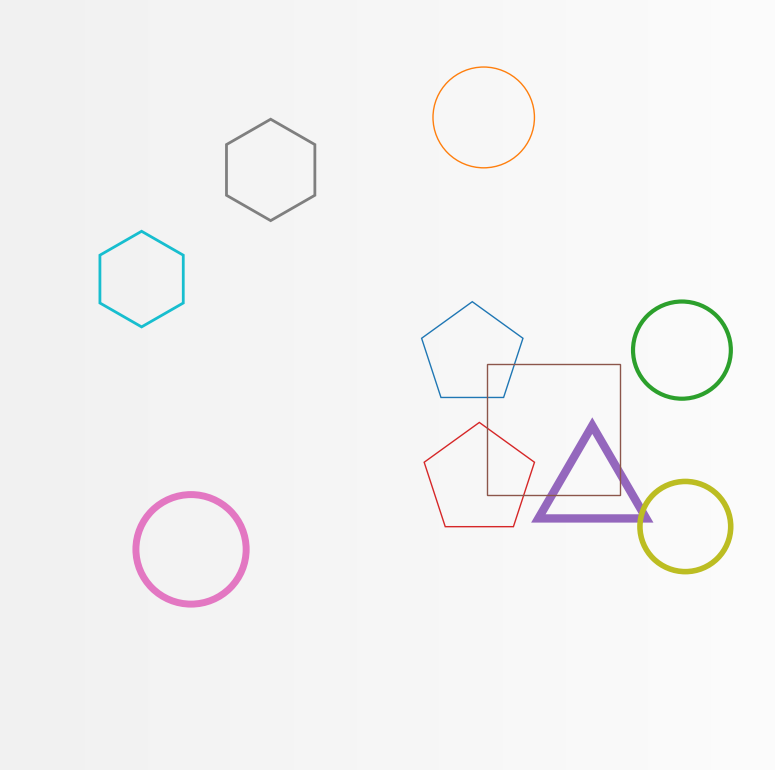[{"shape": "pentagon", "thickness": 0.5, "radius": 0.34, "center": [0.609, 0.539]}, {"shape": "circle", "thickness": 0.5, "radius": 0.33, "center": [0.624, 0.847]}, {"shape": "circle", "thickness": 1.5, "radius": 0.32, "center": [0.88, 0.545]}, {"shape": "pentagon", "thickness": 0.5, "radius": 0.37, "center": [0.618, 0.377]}, {"shape": "triangle", "thickness": 3, "radius": 0.4, "center": [0.764, 0.367]}, {"shape": "square", "thickness": 0.5, "radius": 0.43, "center": [0.714, 0.442]}, {"shape": "circle", "thickness": 2.5, "radius": 0.36, "center": [0.246, 0.287]}, {"shape": "hexagon", "thickness": 1, "radius": 0.33, "center": [0.349, 0.779]}, {"shape": "circle", "thickness": 2, "radius": 0.29, "center": [0.884, 0.316]}, {"shape": "hexagon", "thickness": 1, "radius": 0.31, "center": [0.183, 0.638]}]